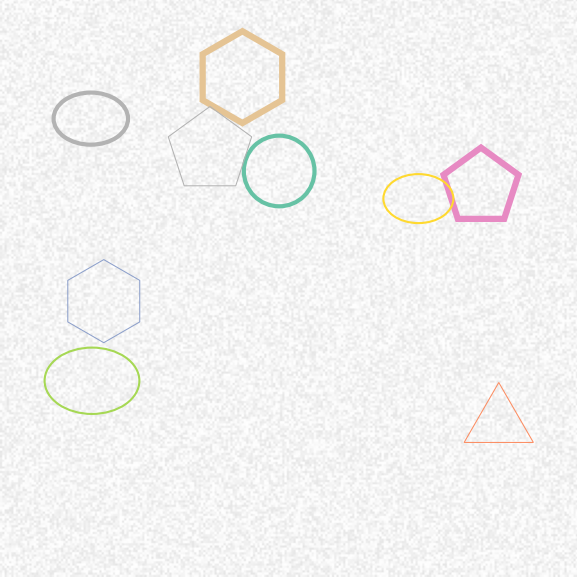[{"shape": "circle", "thickness": 2, "radius": 0.31, "center": [0.483, 0.703]}, {"shape": "triangle", "thickness": 0.5, "radius": 0.35, "center": [0.864, 0.268]}, {"shape": "hexagon", "thickness": 0.5, "radius": 0.36, "center": [0.18, 0.478]}, {"shape": "pentagon", "thickness": 3, "radius": 0.34, "center": [0.833, 0.675]}, {"shape": "oval", "thickness": 1, "radius": 0.41, "center": [0.159, 0.34]}, {"shape": "oval", "thickness": 1, "radius": 0.3, "center": [0.724, 0.655]}, {"shape": "hexagon", "thickness": 3, "radius": 0.4, "center": [0.42, 0.866]}, {"shape": "oval", "thickness": 2, "radius": 0.32, "center": [0.157, 0.794]}, {"shape": "pentagon", "thickness": 0.5, "radius": 0.38, "center": [0.364, 0.739]}]